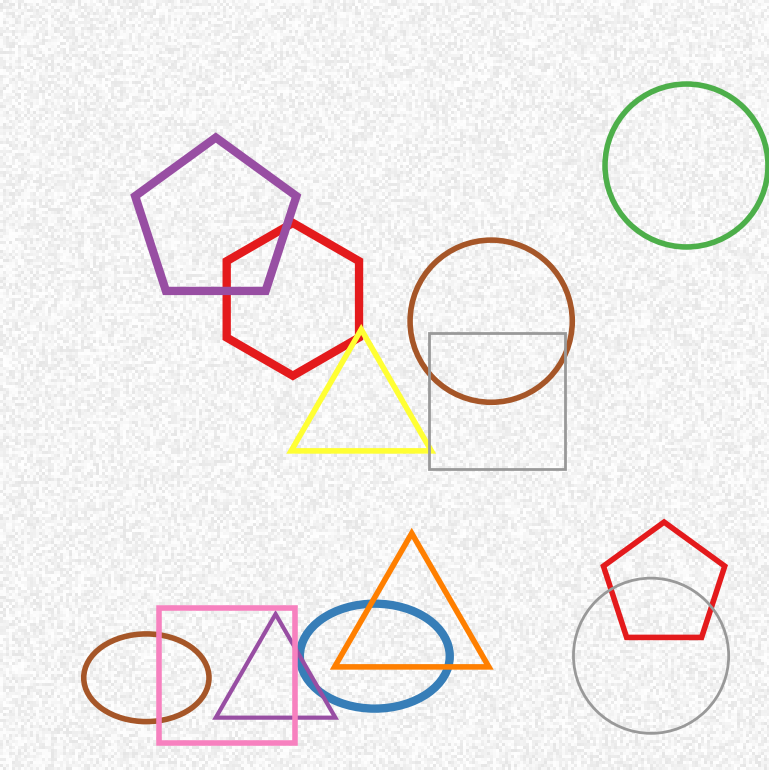[{"shape": "hexagon", "thickness": 3, "radius": 0.5, "center": [0.38, 0.611]}, {"shape": "pentagon", "thickness": 2, "radius": 0.41, "center": [0.862, 0.239]}, {"shape": "oval", "thickness": 3, "radius": 0.49, "center": [0.487, 0.148]}, {"shape": "circle", "thickness": 2, "radius": 0.53, "center": [0.892, 0.785]}, {"shape": "pentagon", "thickness": 3, "radius": 0.55, "center": [0.28, 0.711]}, {"shape": "triangle", "thickness": 1.5, "radius": 0.45, "center": [0.358, 0.113]}, {"shape": "triangle", "thickness": 2, "radius": 0.58, "center": [0.535, 0.192]}, {"shape": "triangle", "thickness": 2, "radius": 0.53, "center": [0.469, 0.467]}, {"shape": "circle", "thickness": 2, "radius": 0.53, "center": [0.638, 0.583]}, {"shape": "oval", "thickness": 2, "radius": 0.41, "center": [0.19, 0.12]}, {"shape": "square", "thickness": 2, "radius": 0.44, "center": [0.295, 0.123]}, {"shape": "circle", "thickness": 1, "radius": 0.5, "center": [0.846, 0.148]}, {"shape": "square", "thickness": 1, "radius": 0.44, "center": [0.645, 0.479]}]